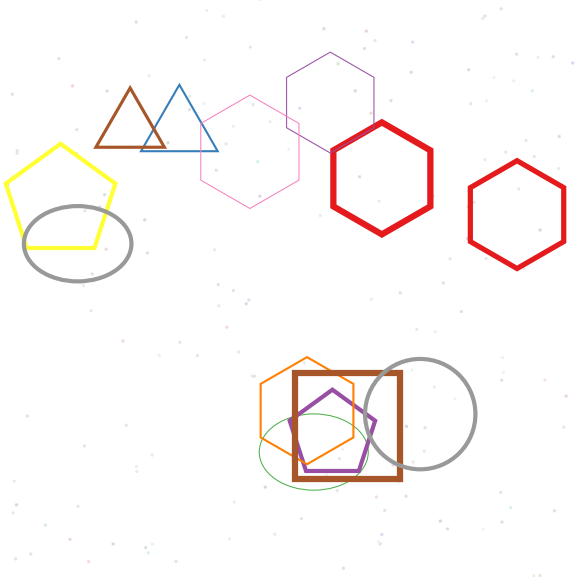[{"shape": "hexagon", "thickness": 3, "radius": 0.48, "center": [0.661, 0.69]}, {"shape": "hexagon", "thickness": 2.5, "radius": 0.47, "center": [0.895, 0.628]}, {"shape": "triangle", "thickness": 1, "radius": 0.38, "center": [0.311, 0.776]}, {"shape": "oval", "thickness": 0.5, "radius": 0.47, "center": [0.543, 0.216]}, {"shape": "hexagon", "thickness": 0.5, "radius": 0.44, "center": [0.572, 0.822]}, {"shape": "pentagon", "thickness": 2, "radius": 0.39, "center": [0.576, 0.247]}, {"shape": "hexagon", "thickness": 1, "radius": 0.46, "center": [0.532, 0.288]}, {"shape": "pentagon", "thickness": 2, "radius": 0.5, "center": [0.105, 0.65]}, {"shape": "square", "thickness": 3, "radius": 0.46, "center": [0.602, 0.262]}, {"shape": "triangle", "thickness": 1.5, "radius": 0.34, "center": [0.225, 0.778]}, {"shape": "hexagon", "thickness": 0.5, "radius": 0.49, "center": [0.433, 0.736]}, {"shape": "circle", "thickness": 2, "radius": 0.48, "center": [0.728, 0.282]}, {"shape": "oval", "thickness": 2, "radius": 0.47, "center": [0.134, 0.577]}]